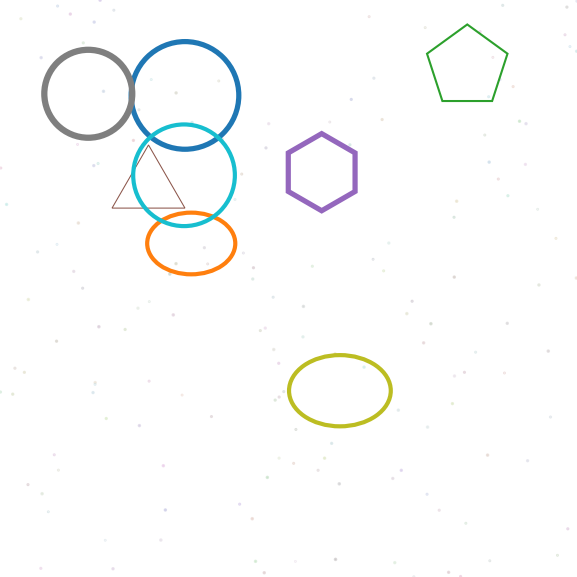[{"shape": "circle", "thickness": 2.5, "radius": 0.47, "center": [0.32, 0.834]}, {"shape": "oval", "thickness": 2, "radius": 0.38, "center": [0.331, 0.578]}, {"shape": "pentagon", "thickness": 1, "radius": 0.37, "center": [0.809, 0.883]}, {"shape": "hexagon", "thickness": 2.5, "radius": 0.33, "center": [0.557, 0.701]}, {"shape": "triangle", "thickness": 0.5, "radius": 0.36, "center": [0.257, 0.675]}, {"shape": "circle", "thickness": 3, "radius": 0.38, "center": [0.153, 0.837]}, {"shape": "oval", "thickness": 2, "radius": 0.44, "center": [0.589, 0.323]}, {"shape": "circle", "thickness": 2, "radius": 0.44, "center": [0.319, 0.696]}]